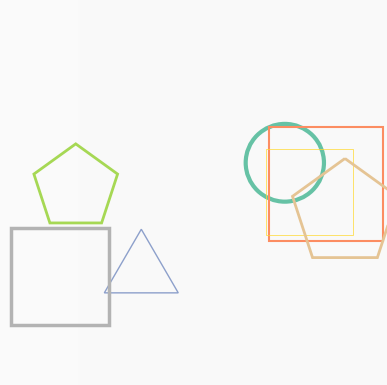[{"shape": "circle", "thickness": 3, "radius": 0.51, "center": [0.735, 0.577]}, {"shape": "square", "thickness": 1.5, "radius": 0.74, "center": [0.842, 0.522]}, {"shape": "triangle", "thickness": 1, "radius": 0.55, "center": [0.365, 0.294]}, {"shape": "pentagon", "thickness": 2, "radius": 0.57, "center": [0.195, 0.513]}, {"shape": "square", "thickness": 0.5, "radius": 0.56, "center": [0.798, 0.501]}, {"shape": "pentagon", "thickness": 2, "radius": 0.71, "center": [0.89, 0.446]}, {"shape": "square", "thickness": 2.5, "radius": 0.64, "center": [0.155, 0.282]}]